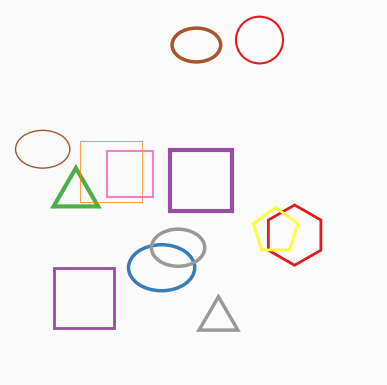[{"shape": "circle", "thickness": 1.5, "radius": 0.3, "center": [0.67, 0.896]}, {"shape": "hexagon", "thickness": 2, "radius": 0.39, "center": [0.76, 0.389]}, {"shape": "oval", "thickness": 2.5, "radius": 0.43, "center": [0.417, 0.305]}, {"shape": "triangle", "thickness": 3, "radius": 0.33, "center": [0.196, 0.497]}, {"shape": "square", "thickness": 2, "radius": 0.39, "center": [0.216, 0.227]}, {"shape": "square", "thickness": 3, "radius": 0.4, "center": [0.519, 0.531]}, {"shape": "square", "thickness": 0.5, "radius": 0.4, "center": [0.286, 0.554]}, {"shape": "pentagon", "thickness": 2, "radius": 0.3, "center": [0.711, 0.4]}, {"shape": "oval", "thickness": 2.5, "radius": 0.31, "center": [0.507, 0.883]}, {"shape": "oval", "thickness": 1, "radius": 0.35, "center": [0.11, 0.612]}, {"shape": "square", "thickness": 1.5, "radius": 0.3, "center": [0.335, 0.549]}, {"shape": "triangle", "thickness": 2.5, "radius": 0.29, "center": [0.564, 0.171]}, {"shape": "oval", "thickness": 2.5, "radius": 0.34, "center": [0.46, 0.357]}]